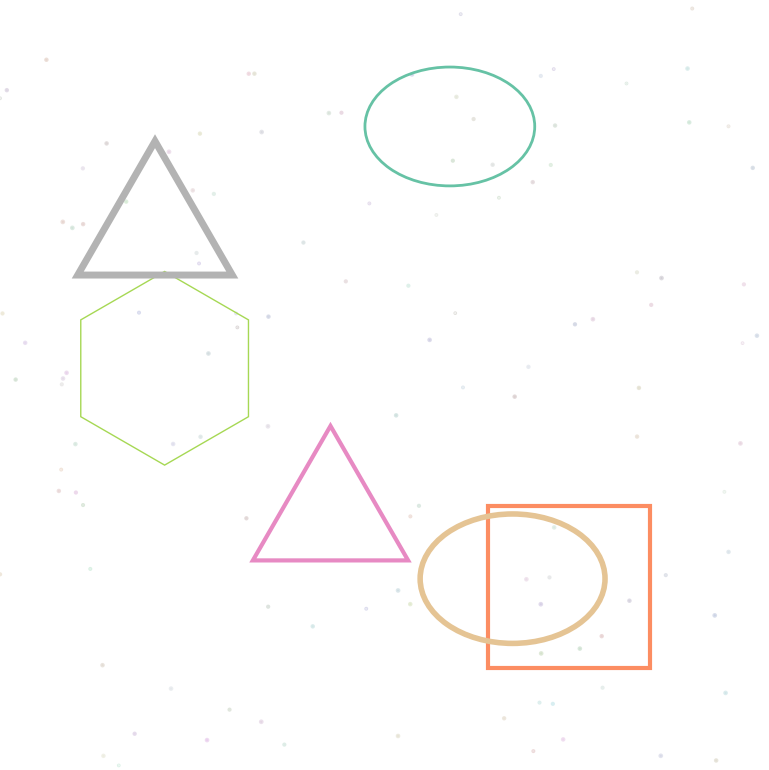[{"shape": "oval", "thickness": 1, "radius": 0.55, "center": [0.584, 0.836]}, {"shape": "square", "thickness": 1.5, "radius": 0.53, "center": [0.74, 0.238]}, {"shape": "triangle", "thickness": 1.5, "radius": 0.58, "center": [0.429, 0.33]}, {"shape": "hexagon", "thickness": 0.5, "radius": 0.63, "center": [0.214, 0.522]}, {"shape": "oval", "thickness": 2, "radius": 0.6, "center": [0.666, 0.248]}, {"shape": "triangle", "thickness": 2.5, "radius": 0.58, "center": [0.201, 0.701]}]